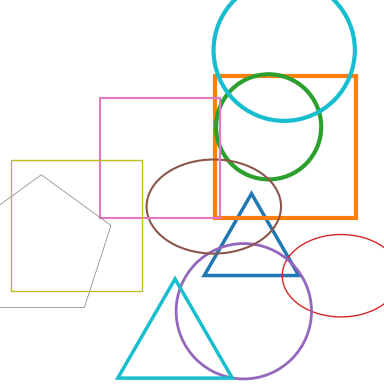[{"shape": "triangle", "thickness": 2.5, "radius": 0.71, "center": [0.653, 0.355]}, {"shape": "square", "thickness": 3, "radius": 0.92, "center": [0.742, 0.618]}, {"shape": "circle", "thickness": 3, "radius": 0.68, "center": [0.698, 0.671]}, {"shape": "oval", "thickness": 1, "radius": 0.76, "center": [0.886, 0.284]}, {"shape": "circle", "thickness": 2, "radius": 0.88, "center": [0.633, 0.192]}, {"shape": "oval", "thickness": 1.5, "radius": 0.87, "center": [0.555, 0.464]}, {"shape": "square", "thickness": 1.5, "radius": 0.78, "center": [0.415, 0.59]}, {"shape": "pentagon", "thickness": 0.5, "radius": 0.95, "center": [0.107, 0.355]}, {"shape": "square", "thickness": 1, "radius": 0.85, "center": [0.199, 0.415]}, {"shape": "circle", "thickness": 3, "radius": 0.92, "center": [0.738, 0.87]}, {"shape": "triangle", "thickness": 2.5, "radius": 0.86, "center": [0.455, 0.104]}]